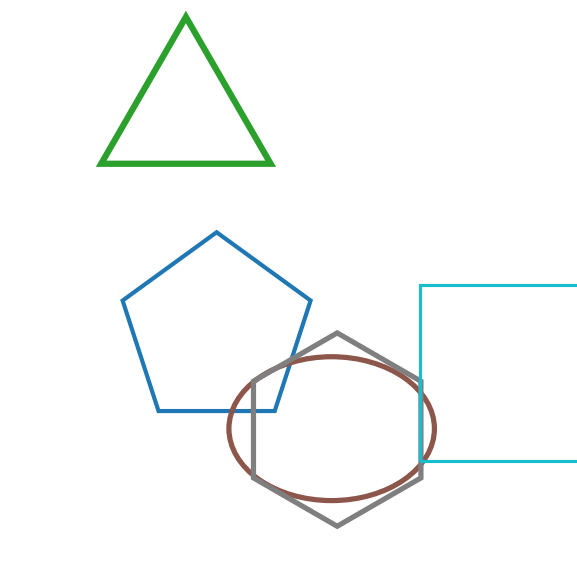[{"shape": "pentagon", "thickness": 2, "radius": 0.86, "center": [0.375, 0.426]}, {"shape": "triangle", "thickness": 3, "radius": 0.85, "center": [0.322, 0.8]}, {"shape": "oval", "thickness": 2.5, "radius": 0.89, "center": [0.574, 0.257]}, {"shape": "hexagon", "thickness": 2.5, "radius": 0.84, "center": [0.584, 0.255]}, {"shape": "square", "thickness": 1.5, "radius": 0.76, "center": [0.88, 0.353]}]